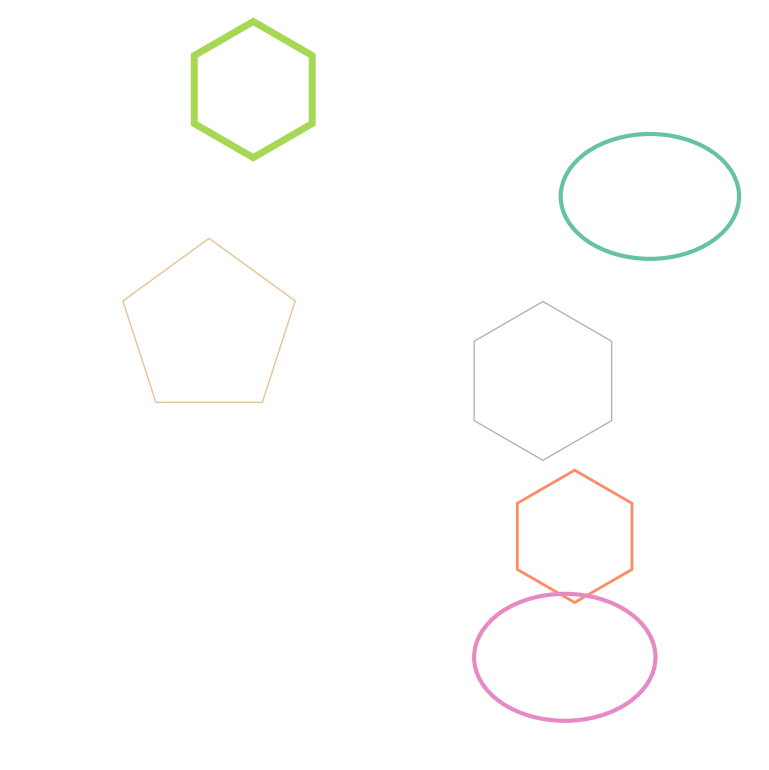[{"shape": "oval", "thickness": 1.5, "radius": 0.58, "center": [0.844, 0.745]}, {"shape": "hexagon", "thickness": 1, "radius": 0.43, "center": [0.746, 0.303]}, {"shape": "oval", "thickness": 1.5, "radius": 0.59, "center": [0.734, 0.146]}, {"shape": "hexagon", "thickness": 2.5, "radius": 0.44, "center": [0.329, 0.884]}, {"shape": "pentagon", "thickness": 0.5, "radius": 0.59, "center": [0.272, 0.573]}, {"shape": "hexagon", "thickness": 0.5, "radius": 0.52, "center": [0.705, 0.505]}]